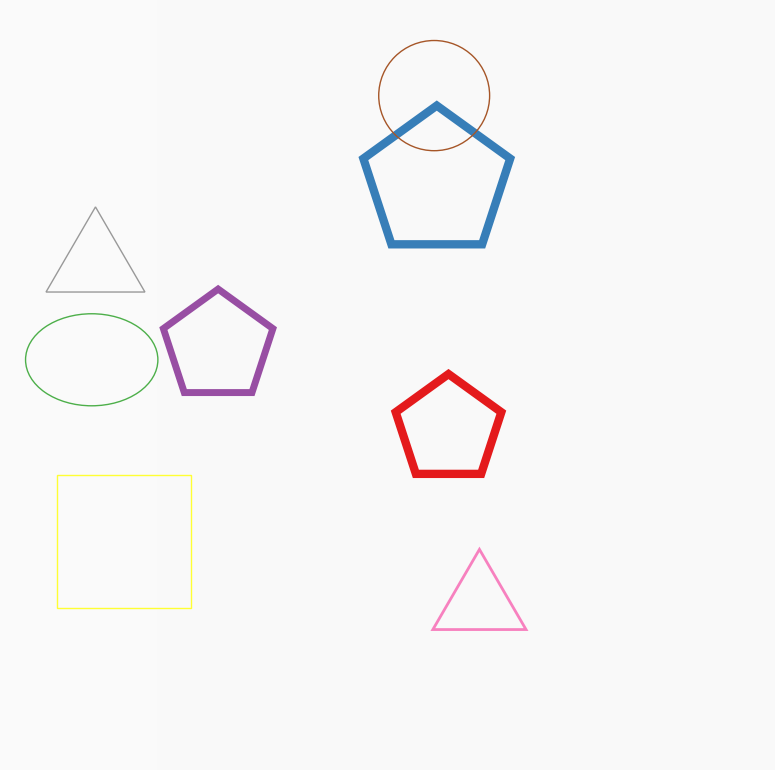[{"shape": "pentagon", "thickness": 3, "radius": 0.36, "center": [0.579, 0.443]}, {"shape": "pentagon", "thickness": 3, "radius": 0.5, "center": [0.564, 0.763]}, {"shape": "oval", "thickness": 0.5, "radius": 0.43, "center": [0.118, 0.533]}, {"shape": "pentagon", "thickness": 2.5, "radius": 0.37, "center": [0.281, 0.55]}, {"shape": "square", "thickness": 0.5, "radius": 0.43, "center": [0.16, 0.297]}, {"shape": "circle", "thickness": 0.5, "radius": 0.36, "center": [0.56, 0.876]}, {"shape": "triangle", "thickness": 1, "radius": 0.35, "center": [0.619, 0.217]}, {"shape": "triangle", "thickness": 0.5, "radius": 0.37, "center": [0.123, 0.658]}]